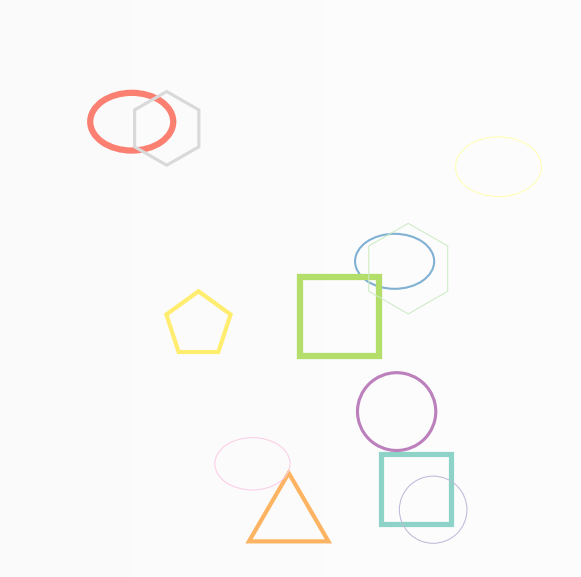[{"shape": "square", "thickness": 2.5, "radius": 0.3, "center": [0.716, 0.153]}, {"shape": "oval", "thickness": 0.5, "radius": 0.37, "center": [0.858, 0.71]}, {"shape": "circle", "thickness": 0.5, "radius": 0.29, "center": [0.745, 0.117]}, {"shape": "oval", "thickness": 3, "radius": 0.36, "center": [0.227, 0.788]}, {"shape": "oval", "thickness": 1, "radius": 0.34, "center": [0.679, 0.547]}, {"shape": "triangle", "thickness": 2, "radius": 0.39, "center": [0.497, 0.101]}, {"shape": "square", "thickness": 3, "radius": 0.34, "center": [0.584, 0.45]}, {"shape": "oval", "thickness": 0.5, "radius": 0.32, "center": [0.434, 0.196]}, {"shape": "hexagon", "thickness": 1.5, "radius": 0.32, "center": [0.287, 0.777]}, {"shape": "circle", "thickness": 1.5, "radius": 0.34, "center": [0.682, 0.286]}, {"shape": "hexagon", "thickness": 0.5, "radius": 0.39, "center": [0.702, 0.534]}, {"shape": "pentagon", "thickness": 2, "radius": 0.29, "center": [0.341, 0.437]}]